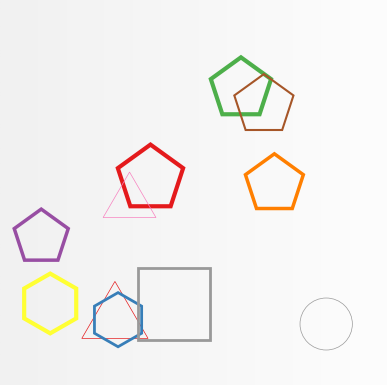[{"shape": "triangle", "thickness": 0.5, "radius": 0.49, "center": [0.297, 0.17]}, {"shape": "pentagon", "thickness": 3, "radius": 0.44, "center": [0.388, 0.536]}, {"shape": "hexagon", "thickness": 2, "radius": 0.35, "center": [0.305, 0.17]}, {"shape": "pentagon", "thickness": 3, "radius": 0.41, "center": [0.622, 0.769]}, {"shape": "pentagon", "thickness": 2.5, "radius": 0.37, "center": [0.106, 0.384]}, {"shape": "pentagon", "thickness": 2.5, "radius": 0.39, "center": [0.708, 0.522]}, {"shape": "hexagon", "thickness": 3, "radius": 0.39, "center": [0.13, 0.212]}, {"shape": "pentagon", "thickness": 1.5, "radius": 0.4, "center": [0.681, 0.727]}, {"shape": "triangle", "thickness": 0.5, "radius": 0.39, "center": [0.334, 0.474]}, {"shape": "circle", "thickness": 0.5, "radius": 0.34, "center": [0.842, 0.158]}, {"shape": "square", "thickness": 2, "radius": 0.46, "center": [0.449, 0.211]}]